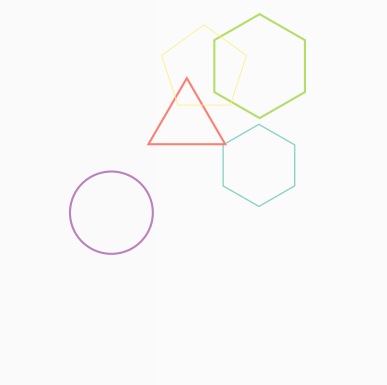[{"shape": "hexagon", "thickness": 1, "radius": 0.53, "center": [0.668, 0.57]}, {"shape": "triangle", "thickness": 1.5, "radius": 0.57, "center": [0.482, 0.683]}, {"shape": "hexagon", "thickness": 1.5, "radius": 0.67, "center": [0.67, 0.828]}, {"shape": "circle", "thickness": 1.5, "radius": 0.53, "center": [0.287, 0.448]}, {"shape": "pentagon", "thickness": 0.5, "radius": 0.58, "center": [0.527, 0.82]}]